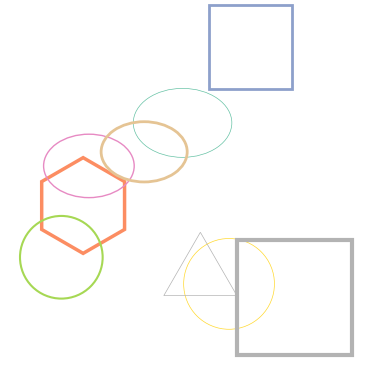[{"shape": "oval", "thickness": 0.5, "radius": 0.64, "center": [0.474, 0.681]}, {"shape": "hexagon", "thickness": 2.5, "radius": 0.62, "center": [0.216, 0.466]}, {"shape": "square", "thickness": 2, "radius": 0.54, "center": [0.652, 0.878]}, {"shape": "oval", "thickness": 1, "radius": 0.59, "center": [0.231, 0.569]}, {"shape": "circle", "thickness": 1.5, "radius": 0.54, "center": [0.159, 0.332]}, {"shape": "circle", "thickness": 0.5, "radius": 0.59, "center": [0.595, 0.263]}, {"shape": "oval", "thickness": 2, "radius": 0.56, "center": [0.374, 0.606]}, {"shape": "square", "thickness": 3, "radius": 0.75, "center": [0.765, 0.228]}, {"shape": "triangle", "thickness": 0.5, "radius": 0.55, "center": [0.52, 0.287]}]